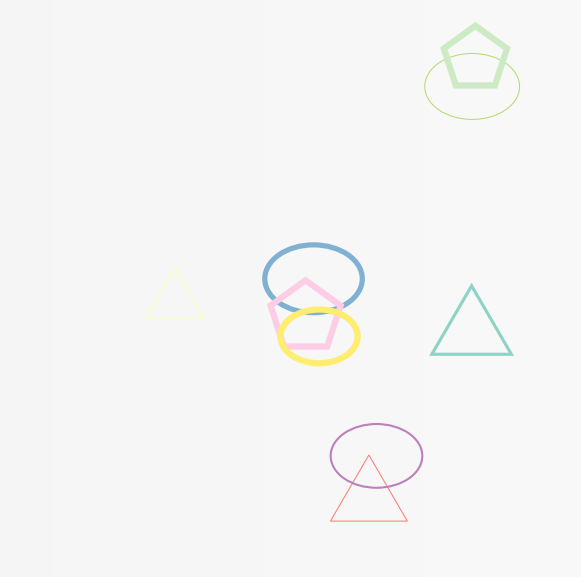[{"shape": "triangle", "thickness": 1.5, "radius": 0.39, "center": [0.811, 0.425]}, {"shape": "triangle", "thickness": 0.5, "radius": 0.29, "center": [0.302, 0.476]}, {"shape": "triangle", "thickness": 0.5, "radius": 0.38, "center": [0.635, 0.135]}, {"shape": "oval", "thickness": 2.5, "radius": 0.42, "center": [0.539, 0.516]}, {"shape": "oval", "thickness": 0.5, "radius": 0.41, "center": [0.812, 0.849]}, {"shape": "pentagon", "thickness": 3, "radius": 0.32, "center": [0.526, 0.45]}, {"shape": "oval", "thickness": 1, "radius": 0.39, "center": [0.648, 0.21]}, {"shape": "pentagon", "thickness": 3, "radius": 0.29, "center": [0.818, 0.897]}, {"shape": "oval", "thickness": 3, "radius": 0.33, "center": [0.549, 0.417]}]